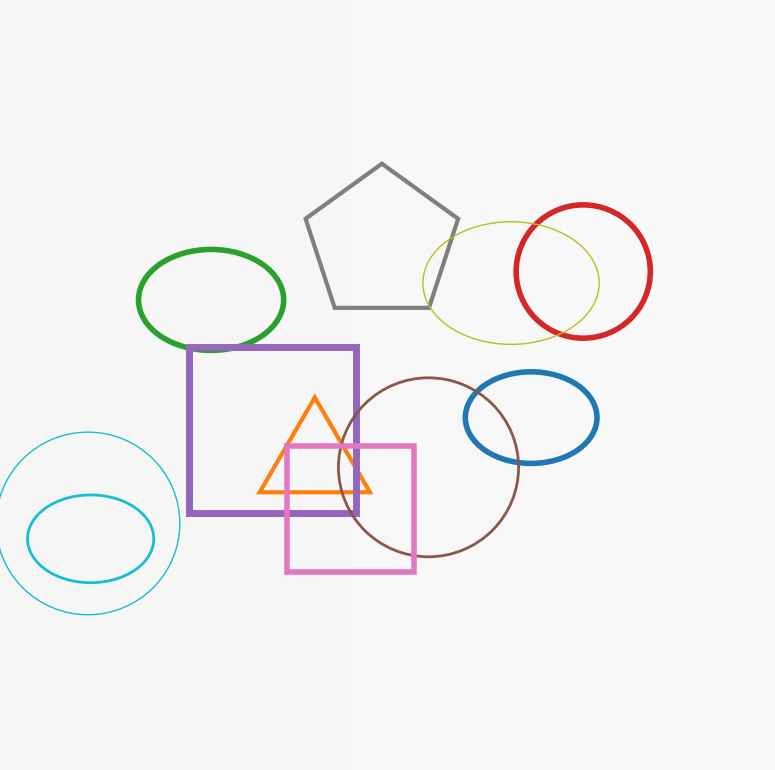[{"shape": "oval", "thickness": 2, "radius": 0.42, "center": [0.685, 0.458]}, {"shape": "triangle", "thickness": 1.5, "radius": 0.41, "center": [0.406, 0.402]}, {"shape": "oval", "thickness": 2, "radius": 0.47, "center": [0.272, 0.611]}, {"shape": "circle", "thickness": 2, "radius": 0.43, "center": [0.753, 0.647]}, {"shape": "square", "thickness": 2.5, "radius": 0.54, "center": [0.352, 0.441]}, {"shape": "circle", "thickness": 1, "radius": 0.58, "center": [0.553, 0.393]}, {"shape": "square", "thickness": 2, "radius": 0.41, "center": [0.452, 0.339]}, {"shape": "pentagon", "thickness": 1.5, "radius": 0.52, "center": [0.493, 0.684]}, {"shape": "oval", "thickness": 0.5, "radius": 0.57, "center": [0.659, 0.632]}, {"shape": "circle", "thickness": 0.5, "radius": 0.59, "center": [0.113, 0.32]}, {"shape": "oval", "thickness": 1, "radius": 0.41, "center": [0.117, 0.3]}]